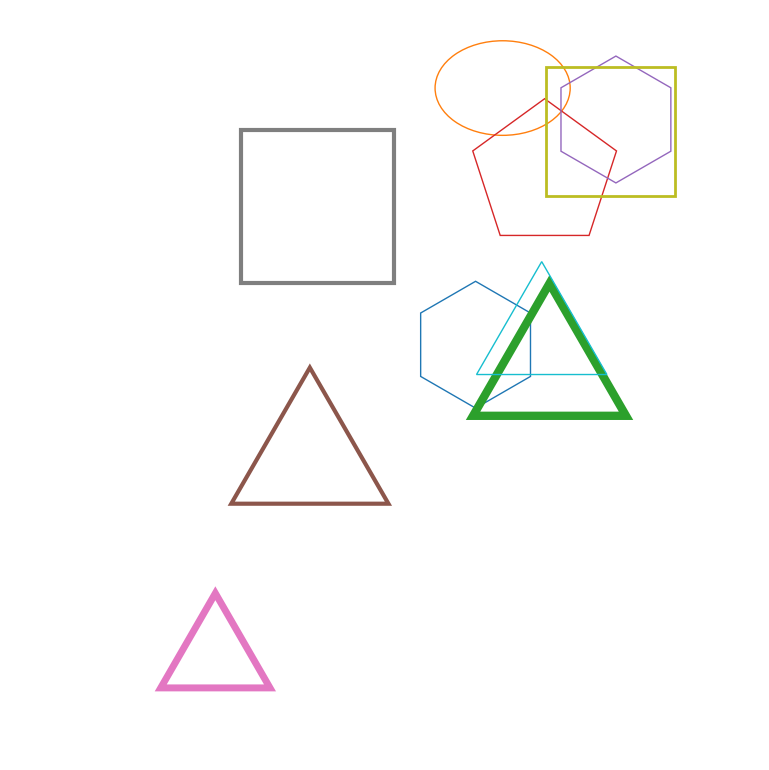[{"shape": "hexagon", "thickness": 0.5, "radius": 0.41, "center": [0.618, 0.552]}, {"shape": "oval", "thickness": 0.5, "radius": 0.44, "center": [0.653, 0.886]}, {"shape": "triangle", "thickness": 3, "radius": 0.57, "center": [0.714, 0.517]}, {"shape": "pentagon", "thickness": 0.5, "radius": 0.49, "center": [0.707, 0.774]}, {"shape": "hexagon", "thickness": 0.5, "radius": 0.41, "center": [0.8, 0.845]}, {"shape": "triangle", "thickness": 1.5, "radius": 0.59, "center": [0.402, 0.405]}, {"shape": "triangle", "thickness": 2.5, "radius": 0.41, "center": [0.28, 0.148]}, {"shape": "square", "thickness": 1.5, "radius": 0.5, "center": [0.413, 0.732]}, {"shape": "square", "thickness": 1, "radius": 0.42, "center": [0.792, 0.829]}, {"shape": "triangle", "thickness": 0.5, "radius": 0.49, "center": [0.704, 0.562]}]